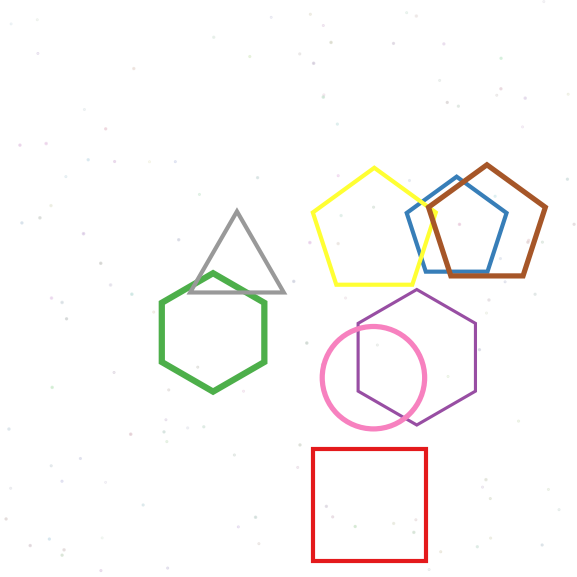[{"shape": "square", "thickness": 2, "radius": 0.49, "center": [0.64, 0.125]}, {"shape": "pentagon", "thickness": 2, "radius": 0.45, "center": [0.791, 0.602]}, {"shape": "hexagon", "thickness": 3, "radius": 0.51, "center": [0.369, 0.424]}, {"shape": "hexagon", "thickness": 1.5, "radius": 0.59, "center": [0.722, 0.381]}, {"shape": "pentagon", "thickness": 2, "radius": 0.56, "center": [0.648, 0.597]}, {"shape": "pentagon", "thickness": 2.5, "radius": 0.53, "center": [0.843, 0.607]}, {"shape": "circle", "thickness": 2.5, "radius": 0.44, "center": [0.647, 0.345]}, {"shape": "triangle", "thickness": 2, "radius": 0.47, "center": [0.41, 0.539]}]